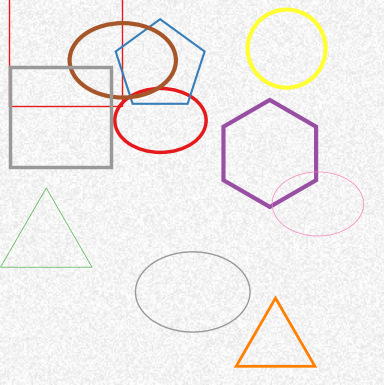[{"shape": "oval", "thickness": 2.5, "radius": 0.59, "center": [0.417, 0.687]}, {"shape": "square", "thickness": 1, "radius": 0.74, "center": [0.17, 0.871]}, {"shape": "pentagon", "thickness": 1.5, "radius": 0.61, "center": [0.416, 0.829]}, {"shape": "triangle", "thickness": 0.5, "radius": 0.69, "center": [0.12, 0.375]}, {"shape": "hexagon", "thickness": 3, "radius": 0.69, "center": [0.701, 0.601]}, {"shape": "triangle", "thickness": 2, "radius": 0.59, "center": [0.716, 0.108]}, {"shape": "circle", "thickness": 3, "radius": 0.51, "center": [0.744, 0.874]}, {"shape": "oval", "thickness": 3, "radius": 0.69, "center": [0.319, 0.843]}, {"shape": "oval", "thickness": 0.5, "radius": 0.59, "center": [0.826, 0.47]}, {"shape": "square", "thickness": 2.5, "radius": 0.65, "center": [0.157, 0.696]}, {"shape": "oval", "thickness": 1, "radius": 0.74, "center": [0.501, 0.242]}]